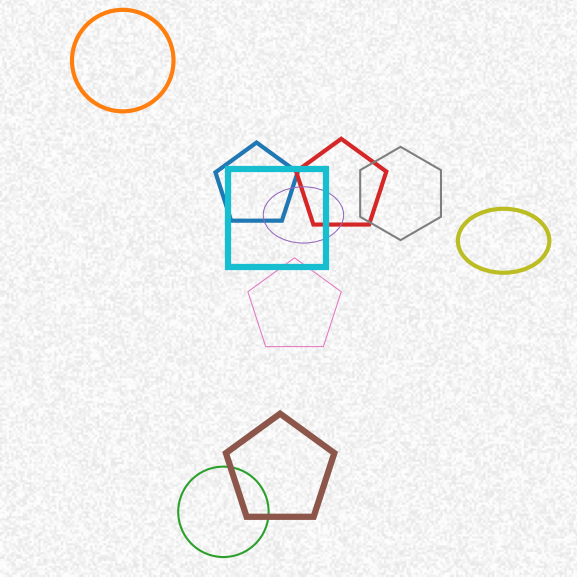[{"shape": "pentagon", "thickness": 2, "radius": 0.37, "center": [0.444, 0.678]}, {"shape": "circle", "thickness": 2, "radius": 0.44, "center": [0.213, 0.894]}, {"shape": "circle", "thickness": 1, "radius": 0.39, "center": [0.387, 0.113]}, {"shape": "pentagon", "thickness": 2, "radius": 0.41, "center": [0.591, 0.677]}, {"shape": "oval", "thickness": 0.5, "radius": 0.35, "center": [0.525, 0.627]}, {"shape": "pentagon", "thickness": 3, "radius": 0.49, "center": [0.485, 0.184]}, {"shape": "pentagon", "thickness": 0.5, "radius": 0.43, "center": [0.51, 0.468]}, {"shape": "hexagon", "thickness": 1, "radius": 0.4, "center": [0.694, 0.664]}, {"shape": "oval", "thickness": 2, "radius": 0.4, "center": [0.872, 0.582]}, {"shape": "square", "thickness": 3, "radius": 0.42, "center": [0.48, 0.621]}]